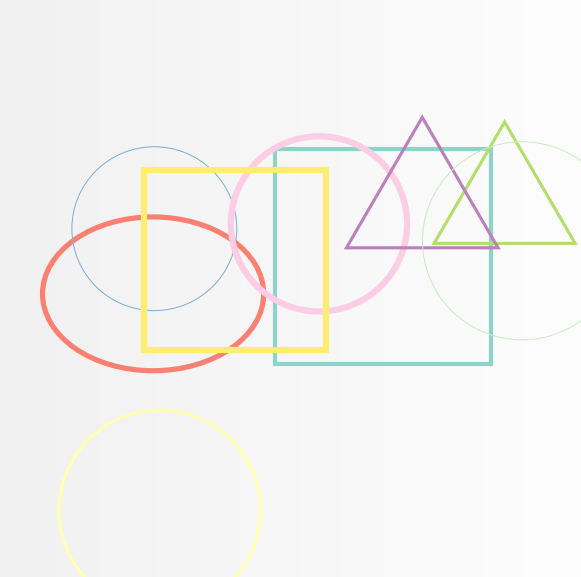[{"shape": "square", "thickness": 2, "radius": 0.93, "center": [0.659, 0.555]}, {"shape": "circle", "thickness": 1.5, "radius": 0.87, "center": [0.275, 0.115]}, {"shape": "oval", "thickness": 2.5, "radius": 0.95, "center": [0.263, 0.49]}, {"shape": "circle", "thickness": 0.5, "radius": 0.71, "center": [0.265, 0.603]}, {"shape": "triangle", "thickness": 1.5, "radius": 0.7, "center": [0.868, 0.648]}, {"shape": "circle", "thickness": 3, "radius": 0.76, "center": [0.549, 0.611]}, {"shape": "triangle", "thickness": 1.5, "radius": 0.75, "center": [0.726, 0.645]}, {"shape": "circle", "thickness": 0.5, "radius": 0.86, "center": [0.898, 0.582]}, {"shape": "square", "thickness": 3, "radius": 0.78, "center": [0.404, 0.549]}]